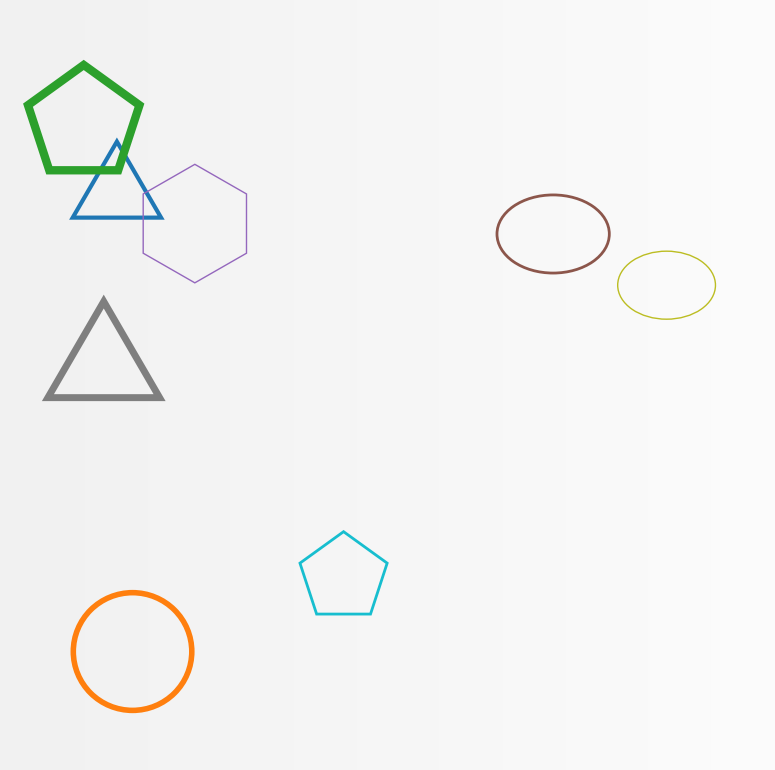[{"shape": "triangle", "thickness": 1.5, "radius": 0.33, "center": [0.151, 0.75]}, {"shape": "circle", "thickness": 2, "radius": 0.38, "center": [0.171, 0.154]}, {"shape": "pentagon", "thickness": 3, "radius": 0.38, "center": [0.108, 0.84]}, {"shape": "hexagon", "thickness": 0.5, "radius": 0.38, "center": [0.251, 0.71]}, {"shape": "oval", "thickness": 1, "radius": 0.36, "center": [0.714, 0.696]}, {"shape": "triangle", "thickness": 2.5, "radius": 0.42, "center": [0.134, 0.525]}, {"shape": "oval", "thickness": 0.5, "radius": 0.32, "center": [0.86, 0.63]}, {"shape": "pentagon", "thickness": 1, "radius": 0.3, "center": [0.443, 0.25]}]